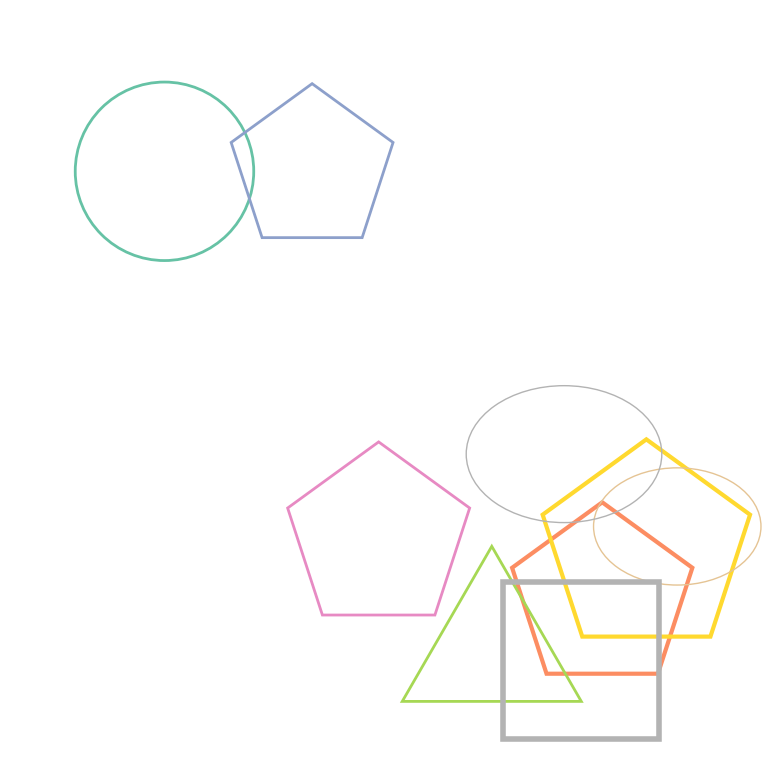[{"shape": "circle", "thickness": 1, "radius": 0.58, "center": [0.214, 0.778]}, {"shape": "pentagon", "thickness": 1.5, "radius": 0.62, "center": [0.782, 0.225]}, {"shape": "pentagon", "thickness": 1, "radius": 0.55, "center": [0.405, 0.781]}, {"shape": "pentagon", "thickness": 1, "radius": 0.62, "center": [0.492, 0.302]}, {"shape": "triangle", "thickness": 1, "radius": 0.67, "center": [0.639, 0.156]}, {"shape": "pentagon", "thickness": 1.5, "radius": 0.71, "center": [0.839, 0.288]}, {"shape": "oval", "thickness": 0.5, "radius": 0.54, "center": [0.88, 0.316]}, {"shape": "square", "thickness": 2, "radius": 0.51, "center": [0.754, 0.142]}, {"shape": "oval", "thickness": 0.5, "radius": 0.63, "center": [0.732, 0.41]}]